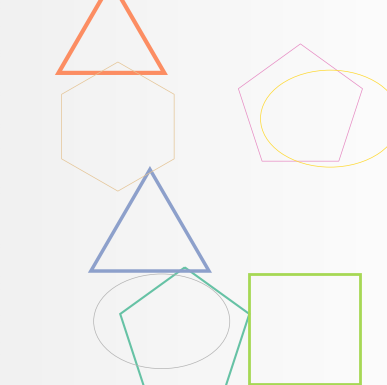[{"shape": "pentagon", "thickness": 1.5, "radius": 0.88, "center": [0.477, 0.13]}, {"shape": "triangle", "thickness": 3, "radius": 0.79, "center": [0.287, 0.89]}, {"shape": "triangle", "thickness": 2.5, "radius": 0.88, "center": [0.387, 0.384]}, {"shape": "pentagon", "thickness": 0.5, "radius": 0.84, "center": [0.775, 0.718]}, {"shape": "square", "thickness": 2, "radius": 0.71, "center": [0.786, 0.146]}, {"shape": "oval", "thickness": 0.5, "radius": 0.9, "center": [0.852, 0.692]}, {"shape": "hexagon", "thickness": 0.5, "radius": 0.84, "center": [0.304, 0.671]}, {"shape": "oval", "thickness": 0.5, "radius": 0.88, "center": [0.417, 0.165]}]